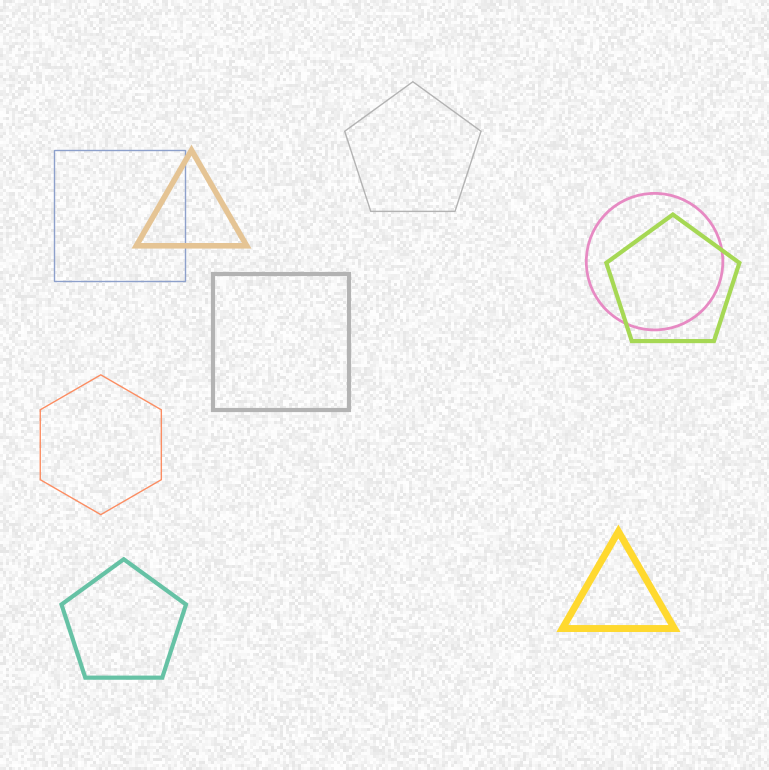[{"shape": "pentagon", "thickness": 1.5, "radius": 0.43, "center": [0.161, 0.189]}, {"shape": "hexagon", "thickness": 0.5, "radius": 0.45, "center": [0.131, 0.422]}, {"shape": "square", "thickness": 0.5, "radius": 0.43, "center": [0.155, 0.721]}, {"shape": "circle", "thickness": 1, "radius": 0.44, "center": [0.85, 0.66]}, {"shape": "pentagon", "thickness": 1.5, "radius": 0.45, "center": [0.874, 0.631]}, {"shape": "triangle", "thickness": 2.5, "radius": 0.42, "center": [0.803, 0.226]}, {"shape": "triangle", "thickness": 2, "radius": 0.41, "center": [0.249, 0.722]}, {"shape": "pentagon", "thickness": 0.5, "radius": 0.47, "center": [0.536, 0.801]}, {"shape": "square", "thickness": 1.5, "radius": 0.44, "center": [0.364, 0.556]}]